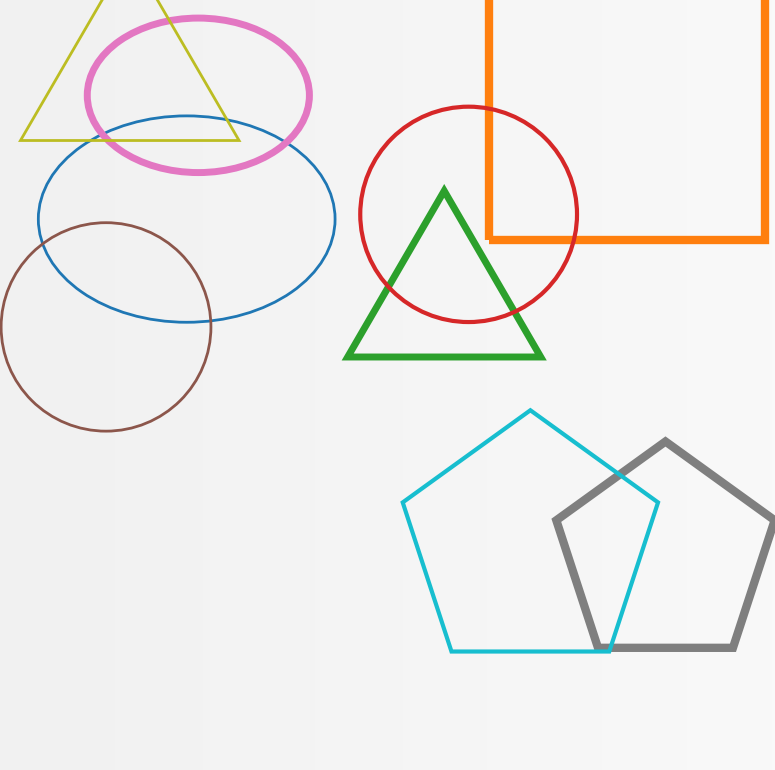[{"shape": "oval", "thickness": 1, "radius": 0.96, "center": [0.241, 0.715]}, {"shape": "square", "thickness": 3, "radius": 0.89, "center": [0.809, 0.867]}, {"shape": "triangle", "thickness": 2.5, "radius": 0.72, "center": [0.573, 0.608]}, {"shape": "circle", "thickness": 1.5, "radius": 0.7, "center": [0.605, 0.722]}, {"shape": "circle", "thickness": 1, "radius": 0.68, "center": [0.137, 0.575]}, {"shape": "oval", "thickness": 2.5, "radius": 0.72, "center": [0.256, 0.876]}, {"shape": "pentagon", "thickness": 3, "radius": 0.74, "center": [0.859, 0.279]}, {"shape": "triangle", "thickness": 1, "radius": 0.81, "center": [0.167, 0.899]}, {"shape": "pentagon", "thickness": 1.5, "radius": 0.87, "center": [0.684, 0.294]}]